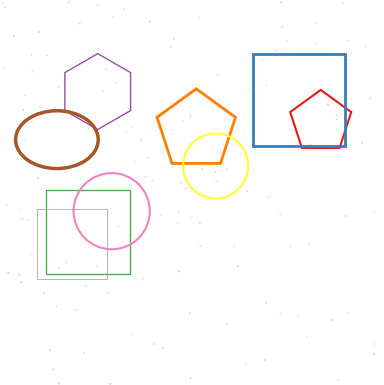[{"shape": "pentagon", "thickness": 1.5, "radius": 0.42, "center": [0.833, 0.683]}, {"shape": "square", "thickness": 2, "radius": 0.6, "center": [0.777, 0.74]}, {"shape": "square", "thickness": 1, "radius": 0.55, "center": [0.228, 0.397]}, {"shape": "hexagon", "thickness": 1, "radius": 0.49, "center": [0.254, 0.762]}, {"shape": "pentagon", "thickness": 2, "radius": 0.54, "center": [0.51, 0.662]}, {"shape": "circle", "thickness": 1.5, "radius": 0.42, "center": [0.56, 0.569]}, {"shape": "oval", "thickness": 2.5, "radius": 0.54, "center": [0.148, 0.637]}, {"shape": "circle", "thickness": 1.5, "radius": 0.49, "center": [0.29, 0.451]}, {"shape": "square", "thickness": 0.5, "radius": 0.45, "center": [0.188, 0.365]}]